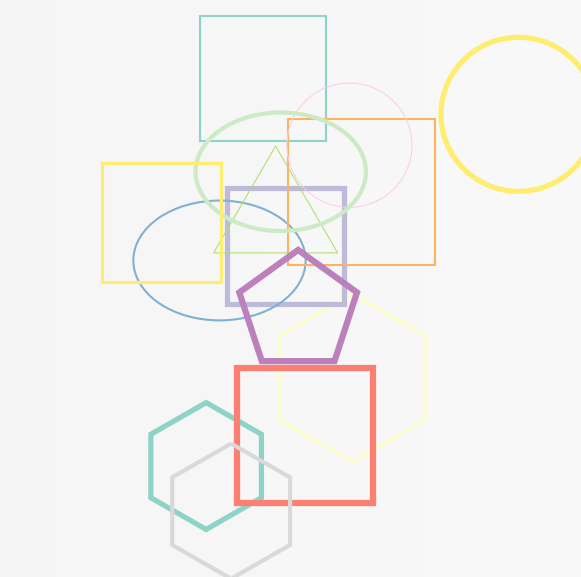[{"shape": "hexagon", "thickness": 2.5, "radius": 0.55, "center": [0.355, 0.192]}, {"shape": "square", "thickness": 1, "radius": 0.54, "center": [0.453, 0.863]}, {"shape": "hexagon", "thickness": 1, "radius": 0.72, "center": [0.606, 0.345]}, {"shape": "square", "thickness": 2.5, "radius": 0.5, "center": [0.491, 0.574]}, {"shape": "square", "thickness": 3, "radius": 0.59, "center": [0.524, 0.245]}, {"shape": "oval", "thickness": 1, "radius": 0.74, "center": [0.378, 0.548]}, {"shape": "square", "thickness": 1, "radius": 0.63, "center": [0.622, 0.666]}, {"shape": "triangle", "thickness": 0.5, "radius": 0.62, "center": [0.474, 0.623]}, {"shape": "circle", "thickness": 0.5, "radius": 0.54, "center": [0.601, 0.748]}, {"shape": "hexagon", "thickness": 2, "radius": 0.59, "center": [0.398, 0.114]}, {"shape": "pentagon", "thickness": 3, "radius": 0.53, "center": [0.513, 0.46]}, {"shape": "oval", "thickness": 2, "radius": 0.73, "center": [0.483, 0.702]}, {"shape": "square", "thickness": 1.5, "radius": 0.51, "center": [0.278, 0.614]}, {"shape": "circle", "thickness": 2.5, "radius": 0.67, "center": [0.892, 0.801]}]